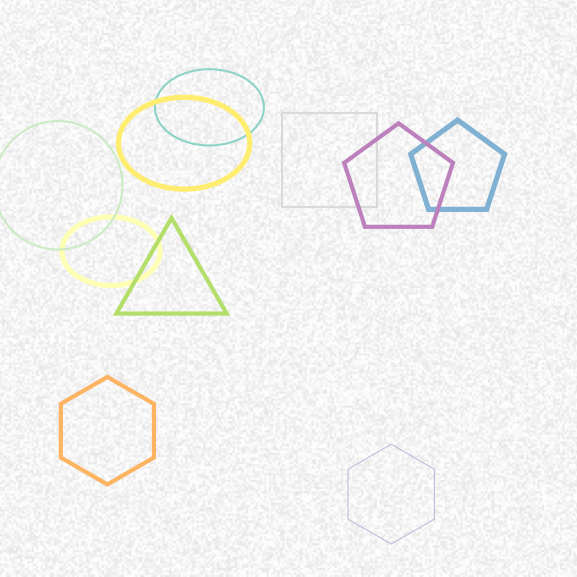[{"shape": "oval", "thickness": 1, "radius": 0.47, "center": [0.363, 0.813]}, {"shape": "oval", "thickness": 2.5, "radius": 0.42, "center": [0.192, 0.564]}, {"shape": "hexagon", "thickness": 0.5, "radius": 0.43, "center": [0.677, 0.143]}, {"shape": "pentagon", "thickness": 2.5, "radius": 0.43, "center": [0.792, 0.706]}, {"shape": "hexagon", "thickness": 2, "radius": 0.47, "center": [0.186, 0.253]}, {"shape": "triangle", "thickness": 2, "radius": 0.55, "center": [0.297, 0.511]}, {"shape": "square", "thickness": 1, "radius": 0.41, "center": [0.57, 0.722]}, {"shape": "pentagon", "thickness": 2, "radius": 0.5, "center": [0.69, 0.687]}, {"shape": "circle", "thickness": 1, "radius": 0.56, "center": [0.101, 0.678]}, {"shape": "oval", "thickness": 2.5, "radius": 0.57, "center": [0.319, 0.751]}]